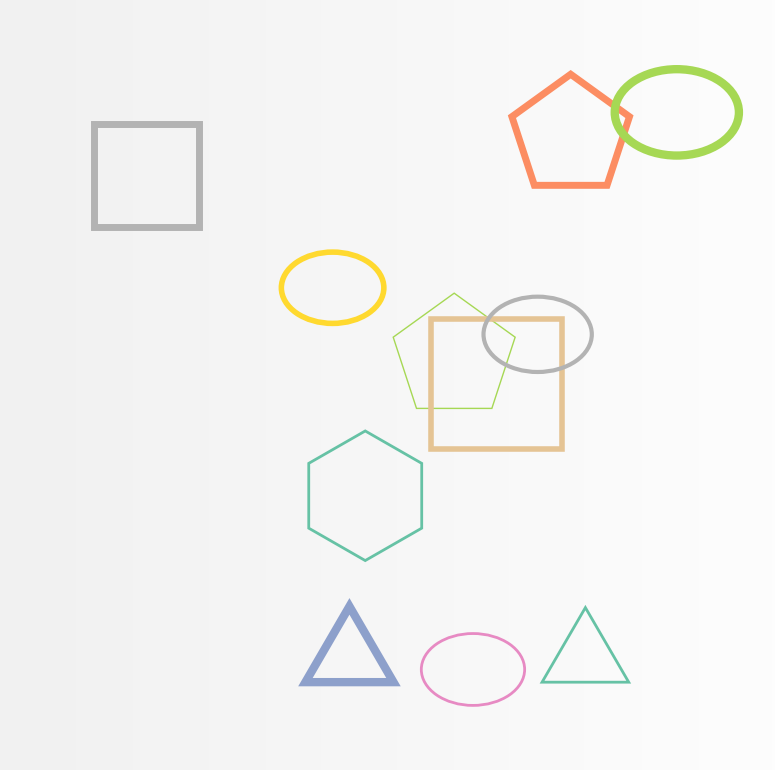[{"shape": "hexagon", "thickness": 1, "radius": 0.42, "center": [0.471, 0.356]}, {"shape": "triangle", "thickness": 1, "radius": 0.32, "center": [0.755, 0.146]}, {"shape": "pentagon", "thickness": 2.5, "radius": 0.4, "center": [0.736, 0.824]}, {"shape": "triangle", "thickness": 3, "radius": 0.33, "center": [0.451, 0.147]}, {"shape": "oval", "thickness": 1, "radius": 0.33, "center": [0.61, 0.131]}, {"shape": "pentagon", "thickness": 0.5, "radius": 0.41, "center": [0.586, 0.537]}, {"shape": "oval", "thickness": 3, "radius": 0.4, "center": [0.873, 0.854]}, {"shape": "oval", "thickness": 2, "radius": 0.33, "center": [0.429, 0.626]}, {"shape": "square", "thickness": 2, "radius": 0.42, "center": [0.641, 0.501]}, {"shape": "square", "thickness": 2.5, "radius": 0.34, "center": [0.189, 0.772]}, {"shape": "oval", "thickness": 1.5, "radius": 0.35, "center": [0.694, 0.566]}]